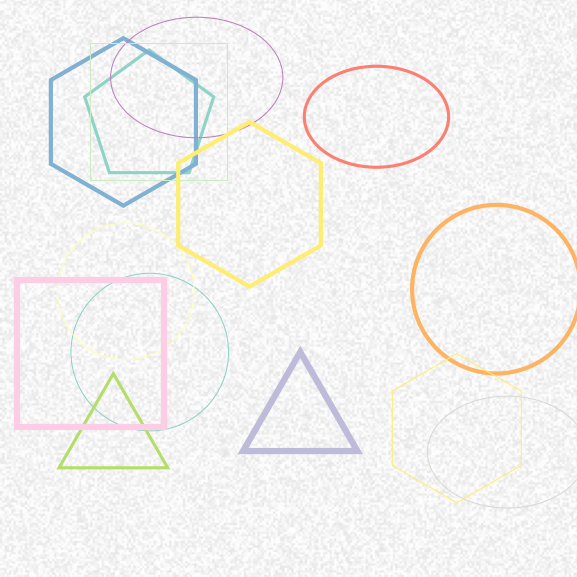[{"shape": "circle", "thickness": 0.5, "radius": 0.68, "center": [0.259, 0.389]}, {"shape": "pentagon", "thickness": 1.5, "radius": 0.59, "center": [0.258, 0.795]}, {"shape": "circle", "thickness": 0.5, "radius": 0.59, "center": [0.218, 0.495]}, {"shape": "triangle", "thickness": 3, "radius": 0.57, "center": [0.52, 0.275]}, {"shape": "oval", "thickness": 1.5, "radius": 0.62, "center": [0.652, 0.797]}, {"shape": "hexagon", "thickness": 2, "radius": 0.73, "center": [0.214, 0.788]}, {"shape": "circle", "thickness": 2, "radius": 0.73, "center": [0.86, 0.498]}, {"shape": "triangle", "thickness": 1.5, "radius": 0.54, "center": [0.196, 0.243]}, {"shape": "square", "thickness": 3, "radius": 0.64, "center": [0.157, 0.387]}, {"shape": "oval", "thickness": 0.5, "radius": 0.69, "center": [0.878, 0.216]}, {"shape": "oval", "thickness": 0.5, "radius": 0.75, "center": [0.341, 0.865]}, {"shape": "square", "thickness": 0.5, "radius": 0.6, "center": [0.274, 0.806]}, {"shape": "hexagon", "thickness": 0.5, "radius": 0.64, "center": [0.791, 0.258]}, {"shape": "hexagon", "thickness": 2, "radius": 0.71, "center": [0.432, 0.645]}]